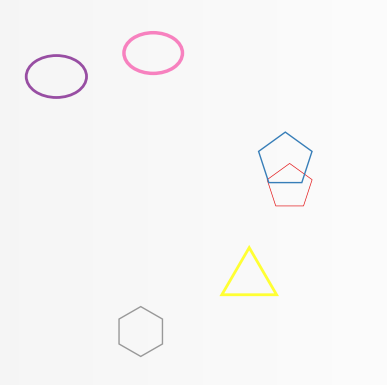[{"shape": "pentagon", "thickness": 0.5, "radius": 0.3, "center": [0.747, 0.514]}, {"shape": "pentagon", "thickness": 1, "radius": 0.36, "center": [0.736, 0.584]}, {"shape": "oval", "thickness": 2, "radius": 0.39, "center": [0.145, 0.801]}, {"shape": "triangle", "thickness": 2, "radius": 0.41, "center": [0.643, 0.275]}, {"shape": "oval", "thickness": 2.5, "radius": 0.38, "center": [0.395, 0.862]}, {"shape": "hexagon", "thickness": 1, "radius": 0.32, "center": [0.363, 0.139]}]